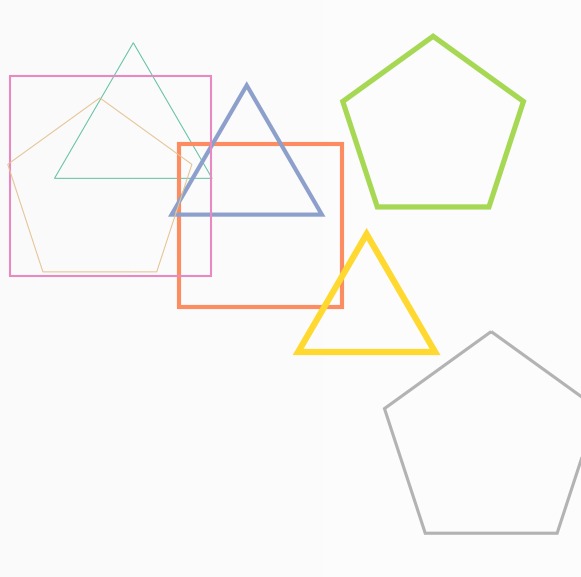[{"shape": "triangle", "thickness": 0.5, "radius": 0.78, "center": [0.229, 0.769]}, {"shape": "square", "thickness": 2, "radius": 0.7, "center": [0.448, 0.609]}, {"shape": "triangle", "thickness": 2, "radius": 0.75, "center": [0.424, 0.702]}, {"shape": "square", "thickness": 1, "radius": 0.87, "center": [0.19, 0.695]}, {"shape": "pentagon", "thickness": 2.5, "radius": 0.82, "center": [0.745, 0.773]}, {"shape": "triangle", "thickness": 3, "radius": 0.68, "center": [0.631, 0.458]}, {"shape": "pentagon", "thickness": 0.5, "radius": 0.83, "center": [0.172, 0.663]}, {"shape": "pentagon", "thickness": 1.5, "radius": 0.97, "center": [0.845, 0.232]}]